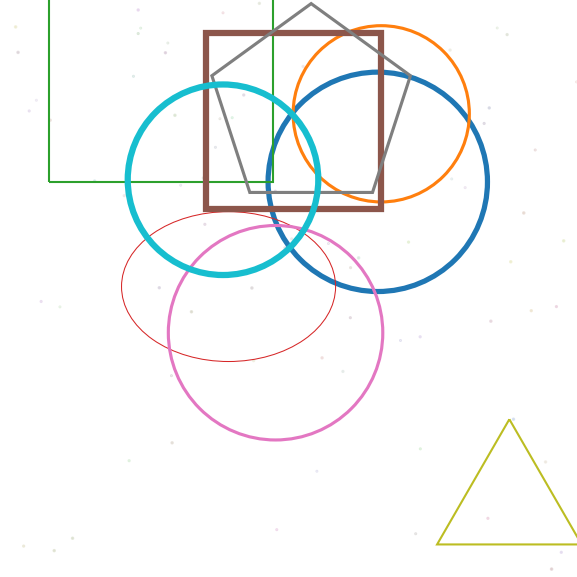[{"shape": "circle", "thickness": 2.5, "radius": 0.95, "center": [0.654, 0.684]}, {"shape": "circle", "thickness": 1.5, "radius": 0.76, "center": [0.66, 0.802]}, {"shape": "square", "thickness": 1, "radius": 0.97, "center": [0.279, 0.878]}, {"shape": "oval", "thickness": 0.5, "radius": 0.93, "center": [0.396, 0.503]}, {"shape": "square", "thickness": 3, "radius": 0.76, "center": [0.508, 0.79]}, {"shape": "circle", "thickness": 1.5, "radius": 0.93, "center": [0.477, 0.423]}, {"shape": "pentagon", "thickness": 1.5, "radius": 0.9, "center": [0.539, 0.812]}, {"shape": "triangle", "thickness": 1, "radius": 0.72, "center": [0.882, 0.129]}, {"shape": "circle", "thickness": 3, "radius": 0.82, "center": [0.386, 0.688]}]